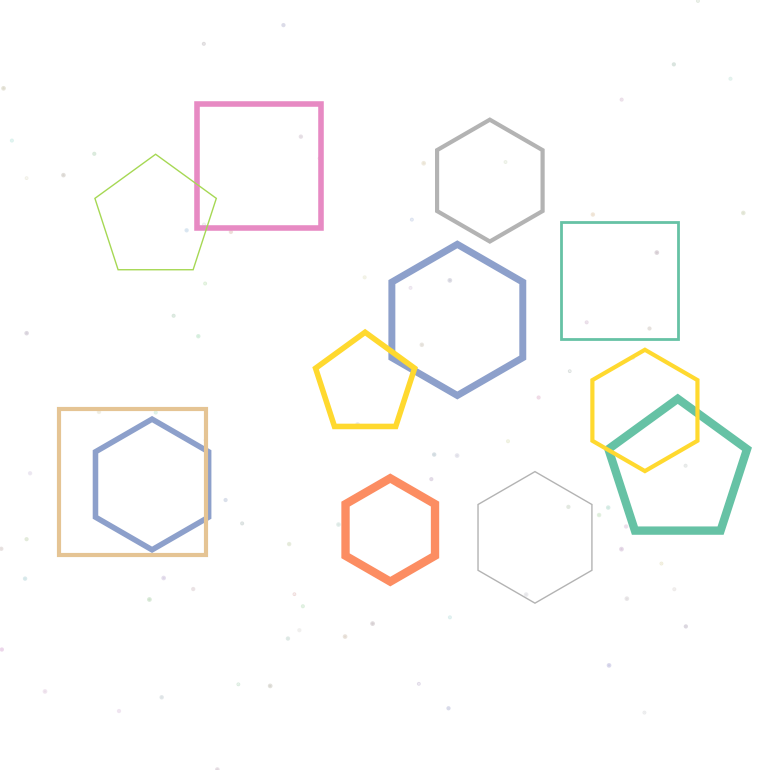[{"shape": "square", "thickness": 1, "radius": 0.38, "center": [0.804, 0.636]}, {"shape": "pentagon", "thickness": 3, "radius": 0.47, "center": [0.88, 0.387]}, {"shape": "hexagon", "thickness": 3, "radius": 0.34, "center": [0.507, 0.312]}, {"shape": "hexagon", "thickness": 2.5, "radius": 0.49, "center": [0.594, 0.585]}, {"shape": "hexagon", "thickness": 2, "radius": 0.42, "center": [0.197, 0.371]}, {"shape": "square", "thickness": 2, "radius": 0.4, "center": [0.336, 0.785]}, {"shape": "pentagon", "thickness": 0.5, "radius": 0.41, "center": [0.202, 0.717]}, {"shape": "hexagon", "thickness": 1.5, "radius": 0.39, "center": [0.838, 0.467]}, {"shape": "pentagon", "thickness": 2, "radius": 0.34, "center": [0.474, 0.501]}, {"shape": "square", "thickness": 1.5, "radius": 0.47, "center": [0.172, 0.374]}, {"shape": "hexagon", "thickness": 1.5, "radius": 0.4, "center": [0.636, 0.765]}, {"shape": "hexagon", "thickness": 0.5, "radius": 0.43, "center": [0.695, 0.302]}]